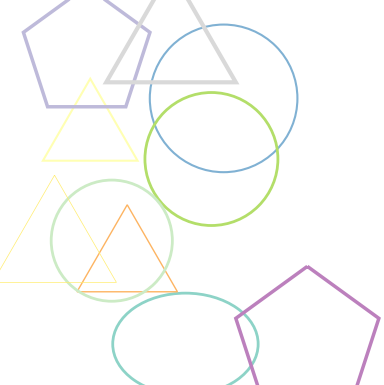[{"shape": "oval", "thickness": 2, "radius": 0.94, "center": [0.482, 0.106]}, {"shape": "triangle", "thickness": 1.5, "radius": 0.71, "center": [0.234, 0.654]}, {"shape": "pentagon", "thickness": 2.5, "radius": 0.86, "center": [0.225, 0.862]}, {"shape": "circle", "thickness": 1.5, "radius": 0.96, "center": [0.581, 0.744]}, {"shape": "triangle", "thickness": 1, "radius": 0.75, "center": [0.33, 0.317]}, {"shape": "circle", "thickness": 2, "radius": 0.86, "center": [0.549, 0.587]}, {"shape": "triangle", "thickness": 3, "radius": 0.97, "center": [0.444, 0.883]}, {"shape": "pentagon", "thickness": 2.5, "radius": 0.98, "center": [0.798, 0.113]}, {"shape": "circle", "thickness": 2, "radius": 0.79, "center": [0.29, 0.375]}, {"shape": "triangle", "thickness": 0.5, "radius": 0.93, "center": [0.142, 0.359]}]